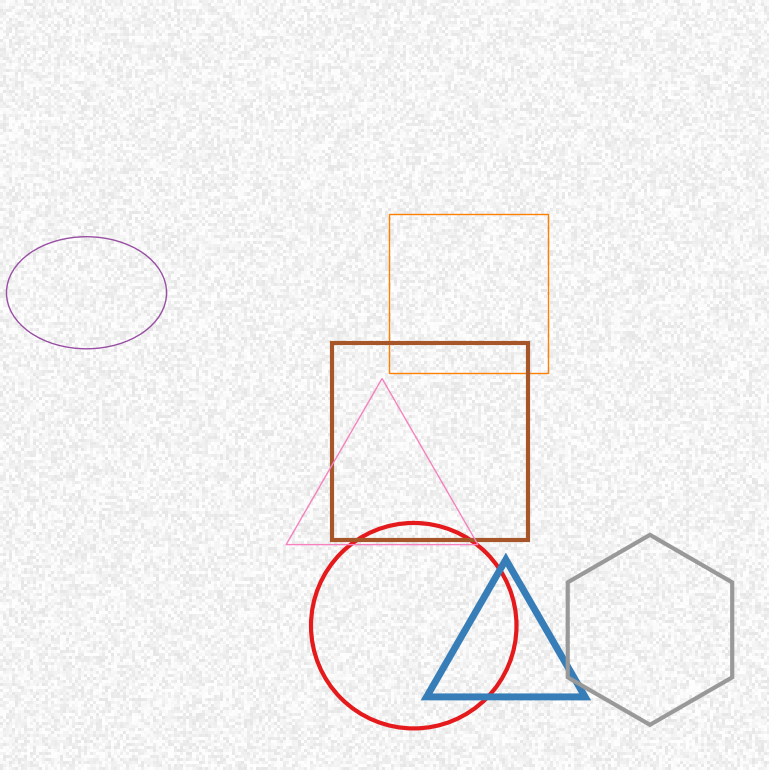[{"shape": "circle", "thickness": 1.5, "radius": 0.67, "center": [0.537, 0.187]}, {"shape": "triangle", "thickness": 2.5, "radius": 0.59, "center": [0.657, 0.154]}, {"shape": "oval", "thickness": 0.5, "radius": 0.52, "center": [0.112, 0.62]}, {"shape": "square", "thickness": 0.5, "radius": 0.52, "center": [0.608, 0.618]}, {"shape": "square", "thickness": 1.5, "radius": 0.64, "center": [0.558, 0.427]}, {"shape": "triangle", "thickness": 0.5, "radius": 0.72, "center": [0.496, 0.365]}, {"shape": "hexagon", "thickness": 1.5, "radius": 0.62, "center": [0.844, 0.182]}]